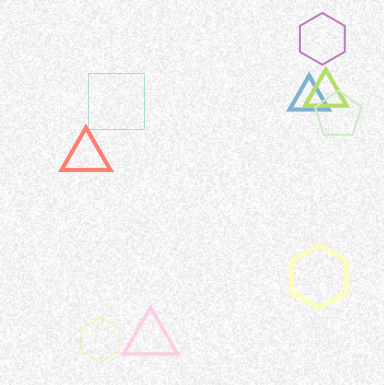[{"shape": "square", "thickness": 0.5, "radius": 0.36, "center": [0.301, 0.738]}, {"shape": "hexagon", "thickness": 3, "radius": 0.41, "center": [0.829, 0.281]}, {"shape": "triangle", "thickness": 3, "radius": 0.37, "center": [0.223, 0.595]}, {"shape": "triangle", "thickness": 3, "radius": 0.29, "center": [0.803, 0.745]}, {"shape": "triangle", "thickness": 3, "radius": 0.31, "center": [0.846, 0.757]}, {"shape": "triangle", "thickness": 2.5, "radius": 0.4, "center": [0.391, 0.121]}, {"shape": "hexagon", "thickness": 1.5, "radius": 0.34, "center": [0.837, 0.899]}, {"shape": "pentagon", "thickness": 1.5, "radius": 0.32, "center": [0.879, 0.702]}, {"shape": "hexagon", "thickness": 0.5, "radius": 0.29, "center": [0.261, 0.117]}]